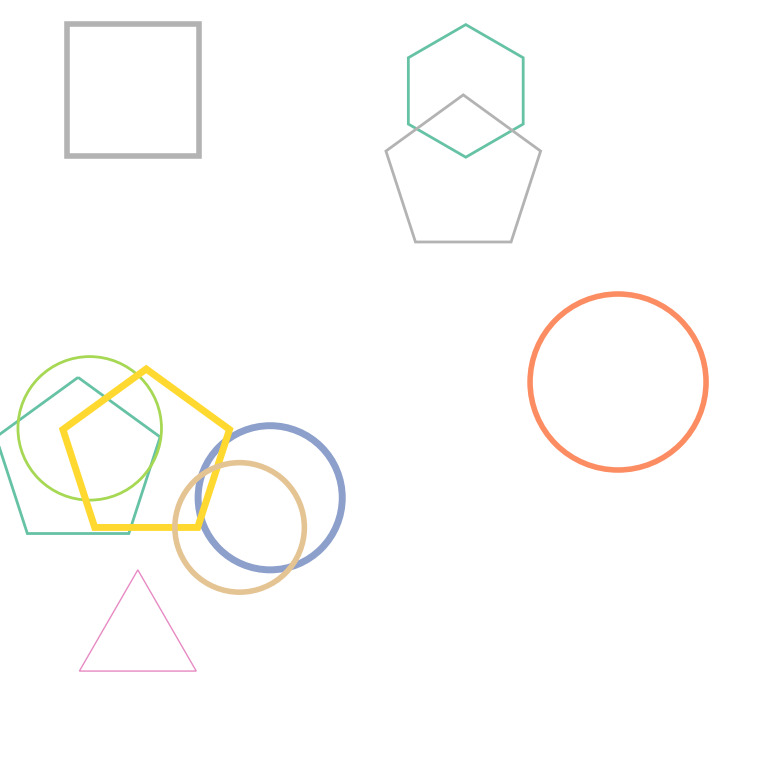[{"shape": "hexagon", "thickness": 1, "radius": 0.43, "center": [0.605, 0.882]}, {"shape": "pentagon", "thickness": 1, "radius": 0.56, "center": [0.101, 0.398]}, {"shape": "circle", "thickness": 2, "radius": 0.57, "center": [0.803, 0.504]}, {"shape": "circle", "thickness": 2.5, "radius": 0.47, "center": [0.351, 0.354]}, {"shape": "triangle", "thickness": 0.5, "radius": 0.44, "center": [0.179, 0.172]}, {"shape": "circle", "thickness": 1, "radius": 0.47, "center": [0.117, 0.444]}, {"shape": "pentagon", "thickness": 2.5, "radius": 0.57, "center": [0.19, 0.407]}, {"shape": "circle", "thickness": 2, "radius": 0.42, "center": [0.311, 0.315]}, {"shape": "square", "thickness": 2, "radius": 0.43, "center": [0.173, 0.883]}, {"shape": "pentagon", "thickness": 1, "radius": 0.53, "center": [0.602, 0.771]}]